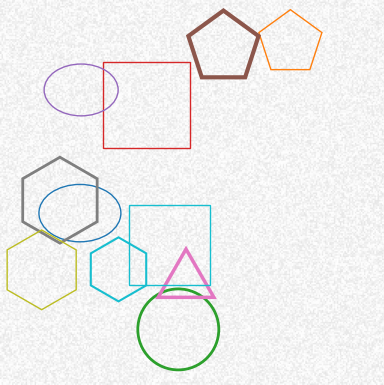[{"shape": "oval", "thickness": 1, "radius": 0.53, "center": [0.208, 0.446]}, {"shape": "pentagon", "thickness": 1, "radius": 0.43, "center": [0.754, 0.889]}, {"shape": "circle", "thickness": 2, "radius": 0.53, "center": [0.463, 0.144]}, {"shape": "square", "thickness": 1, "radius": 0.56, "center": [0.381, 0.727]}, {"shape": "oval", "thickness": 1, "radius": 0.48, "center": [0.211, 0.766]}, {"shape": "pentagon", "thickness": 3, "radius": 0.48, "center": [0.58, 0.877]}, {"shape": "triangle", "thickness": 2.5, "radius": 0.42, "center": [0.483, 0.269]}, {"shape": "hexagon", "thickness": 2, "radius": 0.56, "center": [0.156, 0.48]}, {"shape": "hexagon", "thickness": 1, "radius": 0.52, "center": [0.108, 0.299]}, {"shape": "square", "thickness": 1, "radius": 0.52, "center": [0.441, 0.364]}, {"shape": "hexagon", "thickness": 1.5, "radius": 0.42, "center": [0.308, 0.3]}]